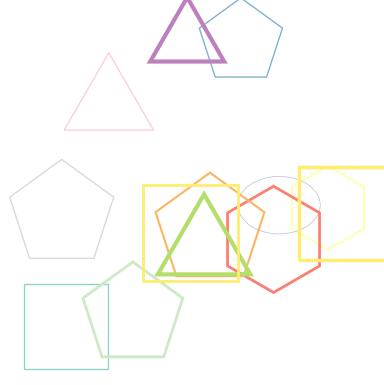[{"shape": "square", "thickness": 1, "radius": 0.55, "center": [0.171, 0.152]}, {"shape": "hexagon", "thickness": 1.5, "radius": 0.54, "center": [0.852, 0.46]}, {"shape": "oval", "thickness": 0.5, "radius": 0.53, "center": [0.725, 0.467]}, {"shape": "hexagon", "thickness": 2, "radius": 0.69, "center": [0.711, 0.378]}, {"shape": "pentagon", "thickness": 1, "radius": 0.57, "center": [0.626, 0.892]}, {"shape": "pentagon", "thickness": 1.5, "radius": 0.74, "center": [0.545, 0.403]}, {"shape": "triangle", "thickness": 3, "radius": 0.69, "center": [0.53, 0.357]}, {"shape": "triangle", "thickness": 1, "radius": 0.67, "center": [0.283, 0.729]}, {"shape": "pentagon", "thickness": 1, "radius": 0.71, "center": [0.16, 0.444]}, {"shape": "triangle", "thickness": 3, "radius": 0.56, "center": [0.486, 0.896]}, {"shape": "pentagon", "thickness": 2, "radius": 0.68, "center": [0.345, 0.183]}, {"shape": "square", "thickness": 2.5, "radius": 0.6, "center": [0.896, 0.445]}, {"shape": "square", "thickness": 2, "radius": 0.62, "center": [0.495, 0.395]}]